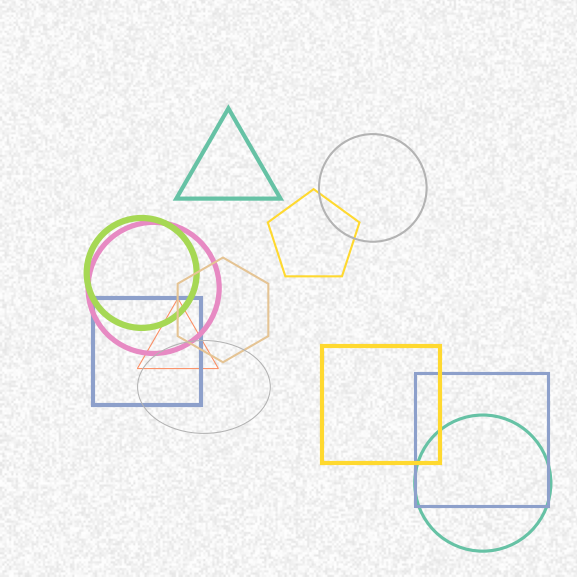[{"shape": "triangle", "thickness": 2, "radius": 0.52, "center": [0.395, 0.707]}, {"shape": "circle", "thickness": 1.5, "radius": 0.59, "center": [0.836, 0.163]}, {"shape": "triangle", "thickness": 0.5, "radius": 0.41, "center": [0.308, 0.401]}, {"shape": "square", "thickness": 1.5, "radius": 0.58, "center": [0.834, 0.238]}, {"shape": "square", "thickness": 2, "radius": 0.47, "center": [0.255, 0.39]}, {"shape": "circle", "thickness": 2.5, "radius": 0.57, "center": [0.266, 0.501]}, {"shape": "circle", "thickness": 3, "radius": 0.48, "center": [0.245, 0.527]}, {"shape": "pentagon", "thickness": 1, "radius": 0.42, "center": [0.543, 0.588]}, {"shape": "square", "thickness": 2, "radius": 0.51, "center": [0.66, 0.299]}, {"shape": "hexagon", "thickness": 1, "radius": 0.45, "center": [0.386, 0.463]}, {"shape": "oval", "thickness": 0.5, "radius": 0.57, "center": [0.353, 0.329]}, {"shape": "circle", "thickness": 1, "radius": 0.47, "center": [0.646, 0.674]}]